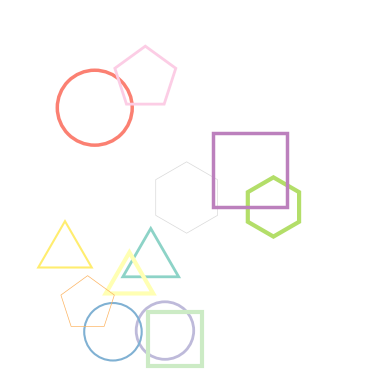[{"shape": "triangle", "thickness": 2, "radius": 0.42, "center": [0.392, 0.323]}, {"shape": "triangle", "thickness": 3, "radius": 0.36, "center": [0.336, 0.273]}, {"shape": "circle", "thickness": 2, "radius": 0.37, "center": [0.428, 0.141]}, {"shape": "circle", "thickness": 2.5, "radius": 0.49, "center": [0.246, 0.72]}, {"shape": "circle", "thickness": 1.5, "radius": 0.37, "center": [0.293, 0.138]}, {"shape": "pentagon", "thickness": 0.5, "radius": 0.36, "center": [0.228, 0.211]}, {"shape": "hexagon", "thickness": 3, "radius": 0.38, "center": [0.71, 0.462]}, {"shape": "pentagon", "thickness": 2, "radius": 0.42, "center": [0.377, 0.797]}, {"shape": "hexagon", "thickness": 0.5, "radius": 0.46, "center": [0.485, 0.487]}, {"shape": "square", "thickness": 2.5, "radius": 0.48, "center": [0.65, 0.559]}, {"shape": "square", "thickness": 3, "radius": 0.35, "center": [0.455, 0.119]}, {"shape": "triangle", "thickness": 1.5, "radius": 0.4, "center": [0.169, 0.345]}]